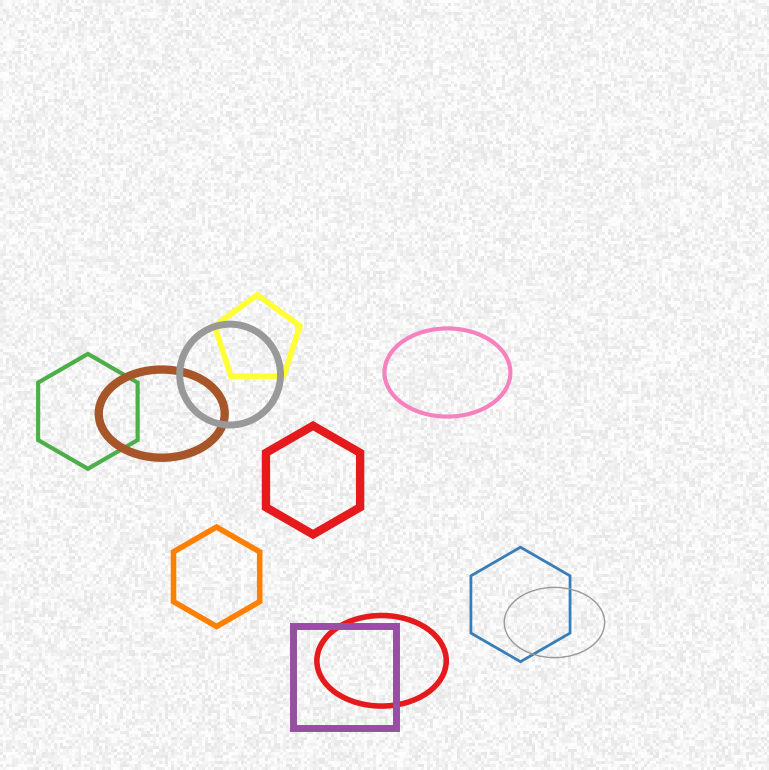[{"shape": "oval", "thickness": 2, "radius": 0.42, "center": [0.496, 0.142]}, {"shape": "hexagon", "thickness": 3, "radius": 0.35, "center": [0.407, 0.377]}, {"shape": "hexagon", "thickness": 1, "radius": 0.37, "center": [0.676, 0.215]}, {"shape": "hexagon", "thickness": 1.5, "radius": 0.37, "center": [0.114, 0.466]}, {"shape": "square", "thickness": 2.5, "radius": 0.33, "center": [0.447, 0.121]}, {"shape": "hexagon", "thickness": 2, "radius": 0.32, "center": [0.281, 0.251]}, {"shape": "pentagon", "thickness": 2, "radius": 0.29, "center": [0.334, 0.559]}, {"shape": "oval", "thickness": 3, "radius": 0.41, "center": [0.21, 0.463]}, {"shape": "oval", "thickness": 1.5, "radius": 0.41, "center": [0.581, 0.516]}, {"shape": "circle", "thickness": 2.5, "radius": 0.33, "center": [0.299, 0.514]}, {"shape": "oval", "thickness": 0.5, "radius": 0.33, "center": [0.72, 0.192]}]